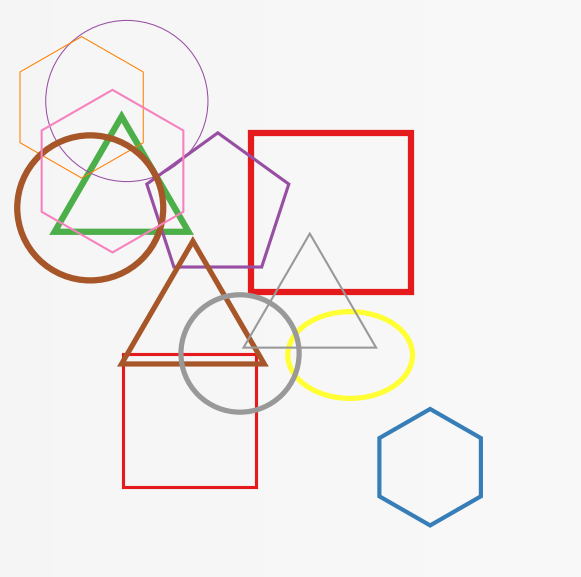[{"shape": "square", "thickness": 1.5, "radius": 0.57, "center": [0.326, 0.271]}, {"shape": "square", "thickness": 3, "radius": 0.69, "center": [0.57, 0.631]}, {"shape": "hexagon", "thickness": 2, "radius": 0.5, "center": [0.74, 0.19]}, {"shape": "triangle", "thickness": 3, "radius": 0.67, "center": [0.209, 0.664]}, {"shape": "circle", "thickness": 0.5, "radius": 0.7, "center": [0.218, 0.824]}, {"shape": "pentagon", "thickness": 1.5, "radius": 0.64, "center": [0.375, 0.641]}, {"shape": "hexagon", "thickness": 0.5, "radius": 0.61, "center": [0.14, 0.813]}, {"shape": "oval", "thickness": 2.5, "radius": 0.54, "center": [0.602, 0.384]}, {"shape": "circle", "thickness": 3, "radius": 0.63, "center": [0.155, 0.639]}, {"shape": "triangle", "thickness": 2.5, "radius": 0.71, "center": [0.332, 0.44]}, {"shape": "hexagon", "thickness": 1, "radius": 0.7, "center": [0.194, 0.703]}, {"shape": "triangle", "thickness": 1, "radius": 0.66, "center": [0.533, 0.463]}, {"shape": "circle", "thickness": 2.5, "radius": 0.51, "center": [0.413, 0.387]}]